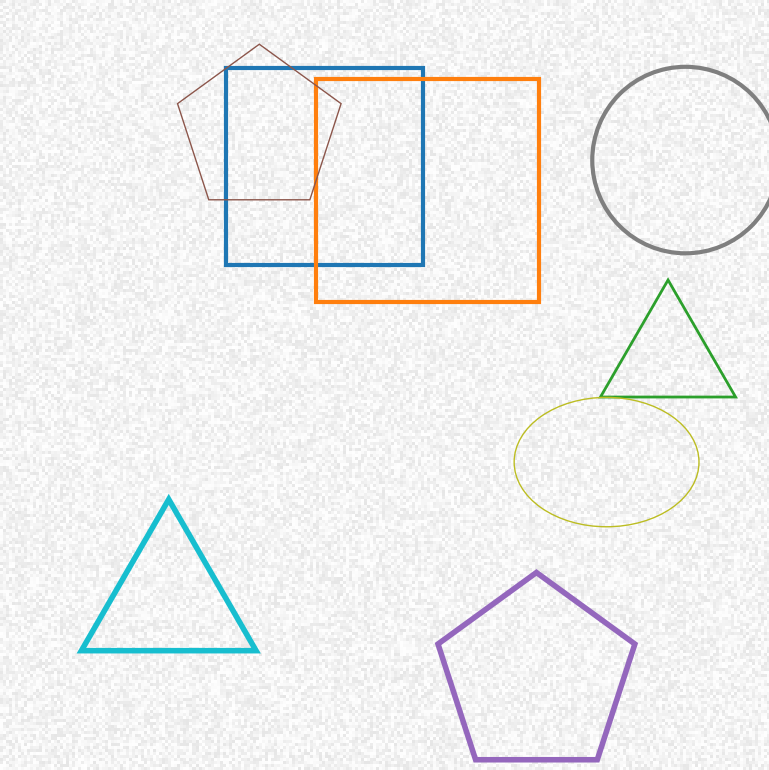[{"shape": "square", "thickness": 1.5, "radius": 0.64, "center": [0.422, 0.784]}, {"shape": "square", "thickness": 1.5, "radius": 0.72, "center": [0.555, 0.753]}, {"shape": "triangle", "thickness": 1, "radius": 0.51, "center": [0.868, 0.535]}, {"shape": "pentagon", "thickness": 2, "radius": 0.67, "center": [0.697, 0.122]}, {"shape": "pentagon", "thickness": 0.5, "radius": 0.56, "center": [0.337, 0.831]}, {"shape": "circle", "thickness": 1.5, "radius": 0.61, "center": [0.89, 0.792]}, {"shape": "oval", "thickness": 0.5, "radius": 0.6, "center": [0.788, 0.4]}, {"shape": "triangle", "thickness": 2, "radius": 0.65, "center": [0.219, 0.22]}]